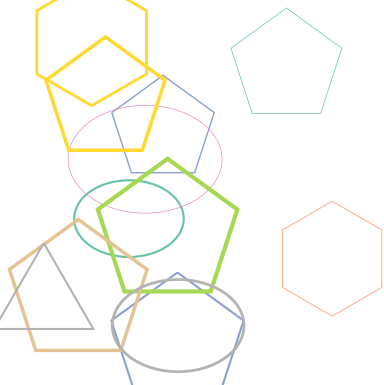[{"shape": "pentagon", "thickness": 0.5, "radius": 0.76, "center": [0.744, 0.828]}, {"shape": "oval", "thickness": 1.5, "radius": 0.71, "center": [0.335, 0.432]}, {"shape": "hexagon", "thickness": 0.5, "radius": 0.75, "center": [0.863, 0.328]}, {"shape": "pentagon", "thickness": 1, "radius": 0.7, "center": [0.423, 0.664]}, {"shape": "pentagon", "thickness": 1.5, "radius": 0.9, "center": [0.461, 0.112]}, {"shape": "oval", "thickness": 0.5, "radius": 1.0, "center": [0.377, 0.586]}, {"shape": "pentagon", "thickness": 3, "radius": 0.95, "center": [0.435, 0.397]}, {"shape": "pentagon", "thickness": 2.5, "radius": 0.81, "center": [0.274, 0.741]}, {"shape": "hexagon", "thickness": 2, "radius": 0.82, "center": [0.238, 0.89]}, {"shape": "pentagon", "thickness": 2.5, "radius": 0.94, "center": [0.203, 0.242]}, {"shape": "triangle", "thickness": 1.5, "radius": 0.74, "center": [0.114, 0.22]}, {"shape": "oval", "thickness": 2, "radius": 0.86, "center": [0.463, 0.154]}]